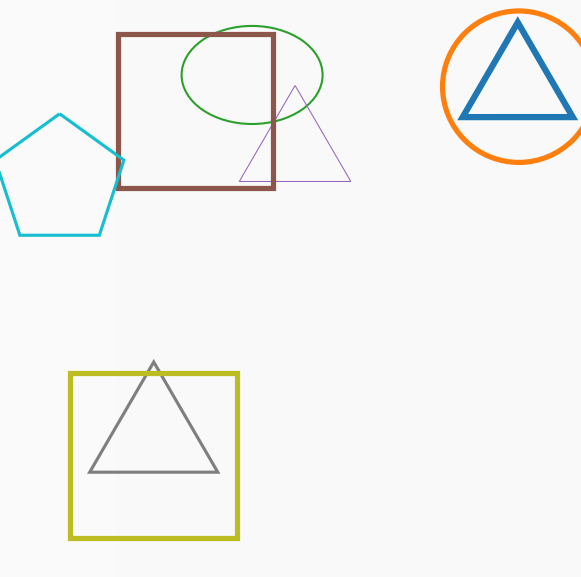[{"shape": "triangle", "thickness": 3, "radius": 0.55, "center": [0.891, 0.851]}, {"shape": "circle", "thickness": 2.5, "radius": 0.66, "center": [0.893, 0.849]}, {"shape": "oval", "thickness": 1, "radius": 0.61, "center": [0.434, 0.869]}, {"shape": "triangle", "thickness": 0.5, "radius": 0.55, "center": [0.508, 0.74]}, {"shape": "square", "thickness": 2.5, "radius": 0.67, "center": [0.336, 0.807]}, {"shape": "triangle", "thickness": 1.5, "radius": 0.64, "center": [0.264, 0.245]}, {"shape": "square", "thickness": 2.5, "radius": 0.72, "center": [0.264, 0.21]}, {"shape": "pentagon", "thickness": 1.5, "radius": 0.58, "center": [0.103, 0.686]}]